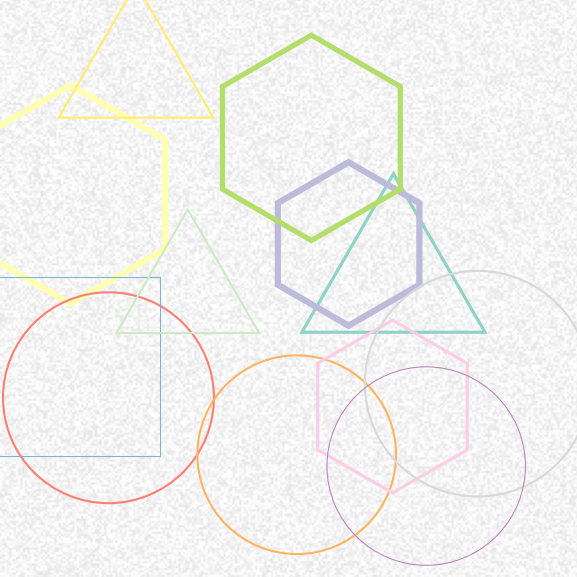[{"shape": "triangle", "thickness": 1.5, "radius": 0.91, "center": [0.681, 0.515]}, {"shape": "hexagon", "thickness": 3, "radius": 0.95, "center": [0.122, 0.663]}, {"shape": "hexagon", "thickness": 3, "radius": 0.71, "center": [0.604, 0.577]}, {"shape": "circle", "thickness": 1, "radius": 0.91, "center": [0.188, 0.31]}, {"shape": "square", "thickness": 0.5, "radius": 0.77, "center": [0.122, 0.364]}, {"shape": "circle", "thickness": 1, "radius": 0.86, "center": [0.514, 0.212]}, {"shape": "hexagon", "thickness": 2.5, "radius": 0.89, "center": [0.539, 0.76]}, {"shape": "hexagon", "thickness": 1.5, "radius": 0.75, "center": [0.68, 0.295]}, {"shape": "circle", "thickness": 1, "radius": 0.98, "center": [0.827, 0.335]}, {"shape": "circle", "thickness": 0.5, "radius": 0.86, "center": [0.738, 0.192]}, {"shape": "triangle", "thickness": 1, "radius": 0.71, "center": [0.325, 0.494]}, {"shape": "triangle", "thickness": 1, "radius": 0.77, "center": [0.235, 0.873]}]